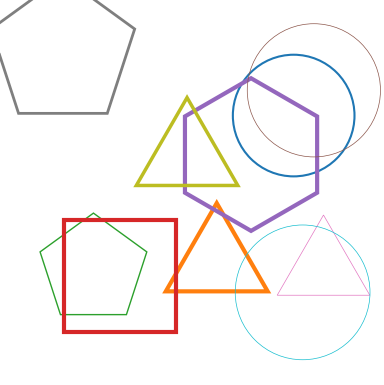[{"shape": "circle", "thickness": 1.5, "radius": 0.79, "center": [0.763, 0.7]}, {"shape": "triangle", "thickness": 3, "radius": 0.76, "center": [0.563, 0.32]}, {"shape": "pentagon", "thickness": 1, "radius": 0.73, "center": [0.243, 0.301]}, {"shape": "square", "thickness": 3, "radius": 0.73, "center": [0.312, 0.283]}, {"shape": "hexagon", "thickness": 3, "radius": 0.99, "center": [0.652, 0.599]}, {"shape": "circle", "thickness": 0.5, "radius": 0.86, "center": [0.815, 0.765]}, {"shape": "triangle", "thickness": 0.5, "radius": 0.69, "center": [0.84, 0.303]}, {"shape": "pentagon", "thickness": 2, "radius": 0.98, "center": [0.163, 0.864]}, {"shape": "triangle", "thickness": 2.5, "radius": 0.76, "center": [0.486, 0.594]}, {"shape": "circle", "thickness": 0.5, "radius": 0.88, "center": [0.786, 0.241]}]